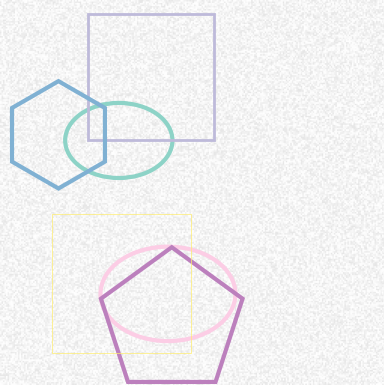[{"shape": "oval", "thickness": 3, "radius": 0.7, "center": [0.309, 0.635]}, {"shape": "square", "thickness": 2, "radius": 0.82, "center": [0.392, 0.8]}, {"shape": "hexagon", "thickness": 3, "radius": 0.7, "center": [0.152, 0.65]}, {"shape": "oval", "thickness": 3, "radius": 0.88, "center": [0.436, 0.237]}, {"shape": "pentagon", "thickness": 3, "radius": 0.97, "center": [0.446, 0.164]}, {"shape": "square", "thickness": 0.5, "radius": 0.9, "center": [0.316, 0.264]}]